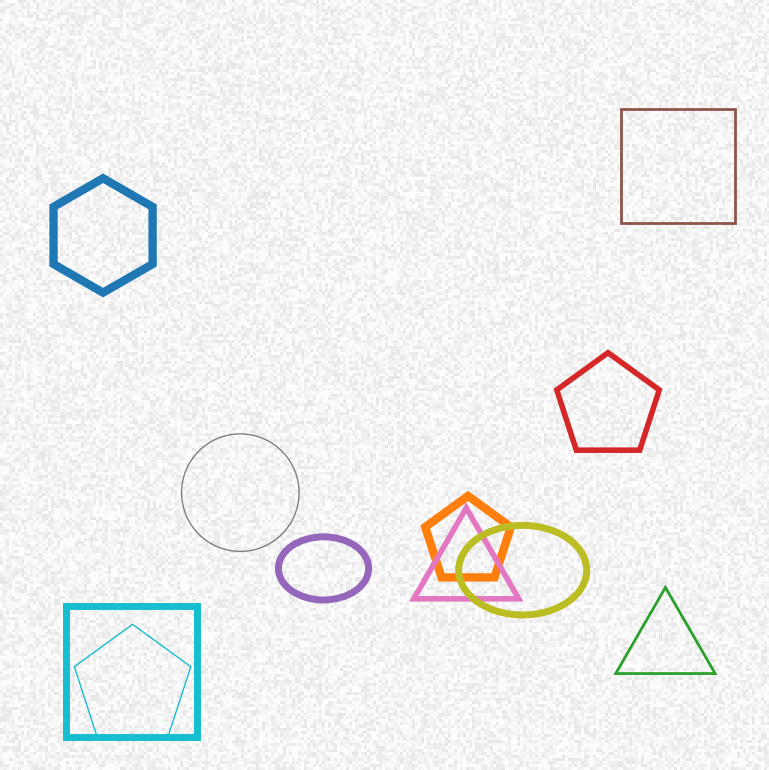[{"shape": "hexagon", "thickness": 3, "radius": 0.37, "center": [0.134, 0.694]}, {"shape": "pentagon", "thickness": 3, "radius": 0.29, "center": [0.608, 0.297]}, {"shape": "triangle", "thickness": 1, "radius": 0.37, "center": [0.864, 0.163]}, {"shape": "pentagon", "thickness": 2, "radius": 0.35, "center": [0.79, 0.472]}, {"shape": "oval", "thickness": 2.5, "radius": 0.29, "center": [0.42, 0.262]}, {"shape": "square", "thickness": 1, "radius": 0.37, "center": [0.88, 0.785]}, {"shape": "triangle", "thickness": 2, "radius": 0.39, "center": [0.606, 0.262]}, {"shape": "circle", "thickness": 0.5, "radius": 0.38, "center": [0.312, 0.36]}, {"shape": "oval", "thickness": 2.5, "radius": 0.42, "center": [0.679, 0.26]}, {"shape": "pentagon", "thickness": 0.5, "radius": 0.4, "center": [0.172, 0.11]}, {"shape": "square", "thickness": 2.5, "radius": 0.43, "center": [0.171, 0.128]}]